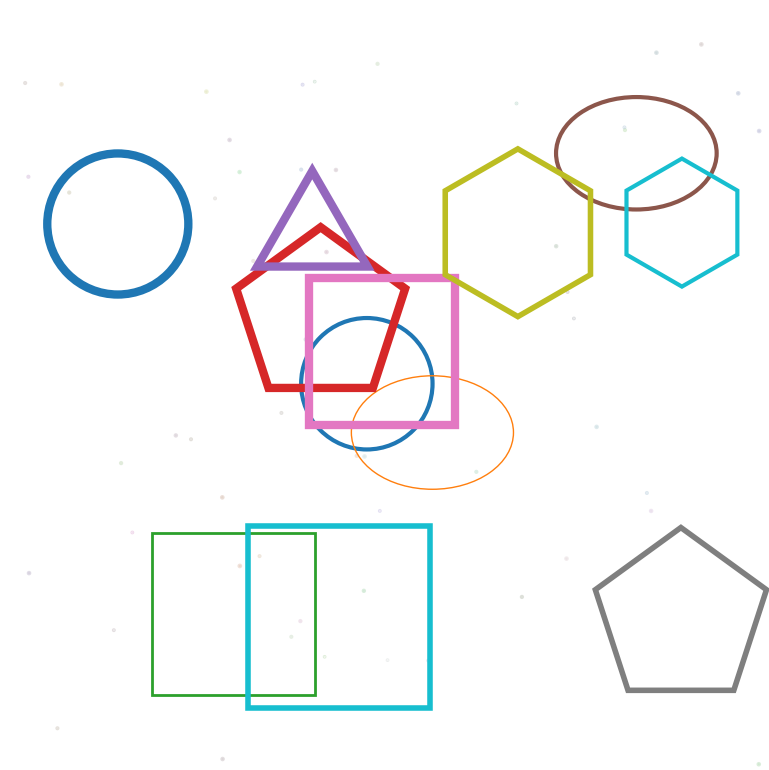[{"shape": "circle", "thickness": 1.5, "radius": 0.43, "center": [0.476, 0.502]}, {"shape": "circle", "thickness": 3, "radius": 0.46, "center": [0.153, 0.709]}, {"shape": "oval", "thickness": 0.5, "radius": 0.53, "center": [0.562, 0.438]}, {"shape": "square", "thickness": 1, "radius": 0.53, "center": [0.303, 0.203]}, {"shape": "pentagon", "thickness": 3, "radius": 0.58, "center": [0.416, 0.59]}, {"shape": "triangle", "thickness": 3, "radius": 0.41, "center": [0.406, 0.695]}, {"shape": "oval", "thickness": 1.5, "radius": 0.52, "center": [0.826, 0.801]}, {"shape": "square", "thickness": 3, "radius": 0.48, "center": [0.496, 0.543]}, {"shape": "pentagon", "thickness": 2, "radius": 0.58, "center": [0.884, 0.198]}, {"shape": "hexagon", "thickness": 2, "radius": 0.54, "center": [0.673, 0.698]}, {"shape": "hexagon", "thickness": 1.5, "radius": 0.42, "center": [0.886, 0.711]}, {"shape": "square", "thickness": 2, "radius": 0.59, "center": [0.441, 0.199]}]